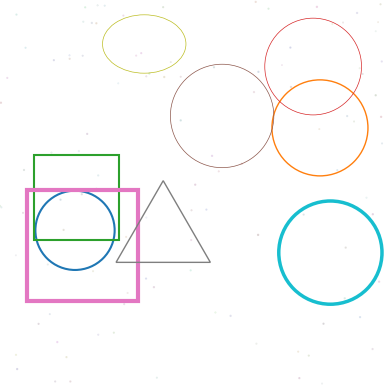[{"shape": "circle", "thickness": 1.5, "radius": 0.51, "center": [0.195, 0.402]}, {"shape": "circle", "thickness": 1, "radius": 0.62, "center": [0.831, 0.668]}, {"shape": "square", "thickness": 1.5, "radius": 0.55, "center": [0.198, 0.487]}, {"shape": "circle", "thickness": 0.5, "radius": 0.63, "center": [0.813, 0.827]}, {"shape": "circle", "thickness": 0.5, "radius": 0.67, "center": [0.577, 0.699]}, {"shape": "square", "thickness": 3, "radius": 0.73, "center": [0.214, 0.362]}, {"shape": "triangle", "thickness": 1, "radius": 0.71, "center": [0.424, 0.389]}, {"shape": "oval", "thickness": 0.5, "radius": 0.54, "center": [0.375, 0.886]}, {"shape": "circle", "thickness": 2.5, "radius": 0.67, "center": [0.858, 0.344]}]